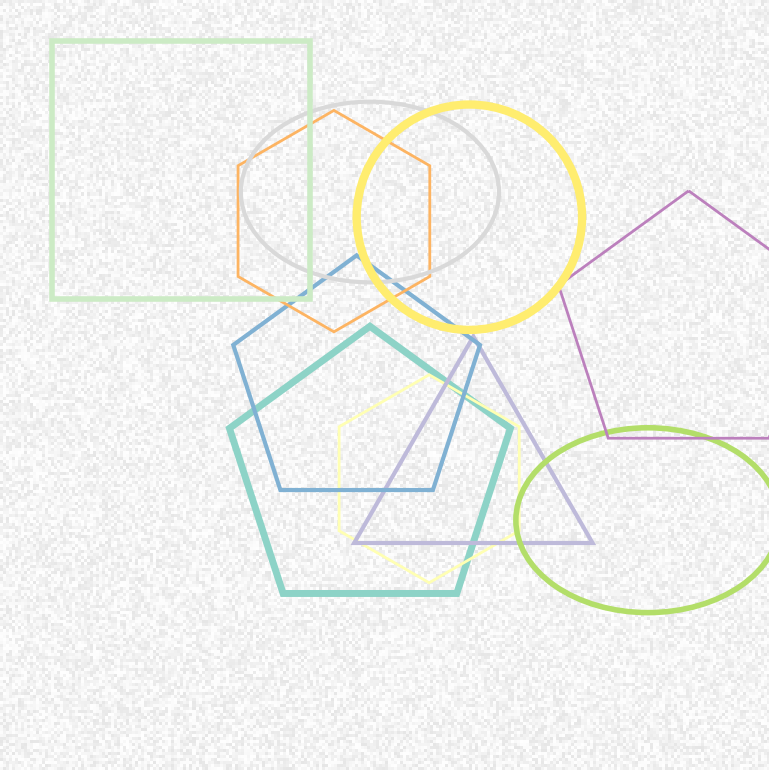[{"shape": "pentagon", "thickness": 2.5, "radius": 0.96, "center": [0.48, 0.384]}, {"shape": "hexagon", "thickness": 1, "radius": 0.68, "center": [0.557, 0.378]}, {"shape": "triangle", "thickness": 1.5, "radius": 0.89, "center": [0.615, 0.384]}, {"shape": "pentagon", "thickness": 1.5, "radius": 0.84, "center": [0.463, 0.5]}, {"shape": "hexagon", "thickness": 1, "radius": 0.72, "center": [0.434, 0.713]}, {"shape": "oval", "thickness": 2, "radius": 0.86, "center": [0.841, 0.324]}, {"shape": "oval", "thickness": 1.5, "radius": 0.84, "center": [0.48, 0.751]}, {"shape": "pentagon", "thickness": 1, "radius": 0.89, "center": [0.894, 0.575]}, {"shape": "square", "thickness": 2, "radius": 0.84, "center": [0.235, 0.779]}, {"shape": "circle", "thickness": 3, "radius": 0.73, "center": [0.61, 0.718]}]